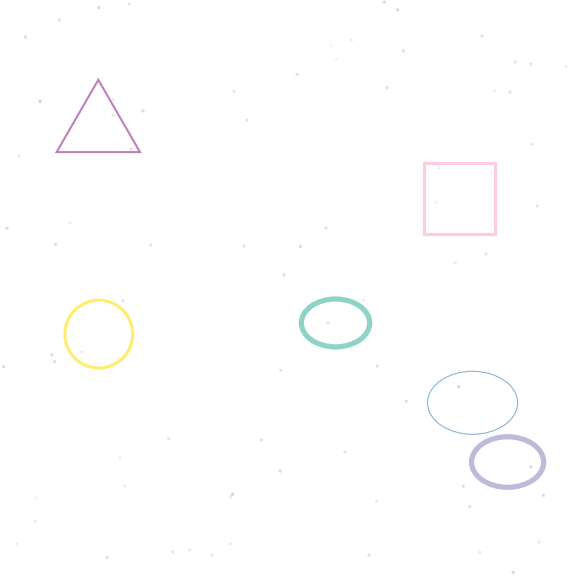[{"shape": "oval", "thickness": 2.5, "radius": 0.3, "center": [0.581, 0.44]}, {"shape": "oval", "thickness": 2.5, "radius": 0.31, "center": [0.879, 0.199]}, {"shape": "oval", "thickness": 0.5, "radius": 0.39, "center": [0.818, 0.302]}, {"shape": "square", "thickness": 1.5, "radius": 0.31, "center": [0.796, 0.655]}, {"shape": "triangle", "thickness": 1, "radius": 0.42, "center": [0.17, 0.777]}, {"shape": "circle", "thickness": 1.5, "radius": 0.29, "center": [0.171, 0.421]}]